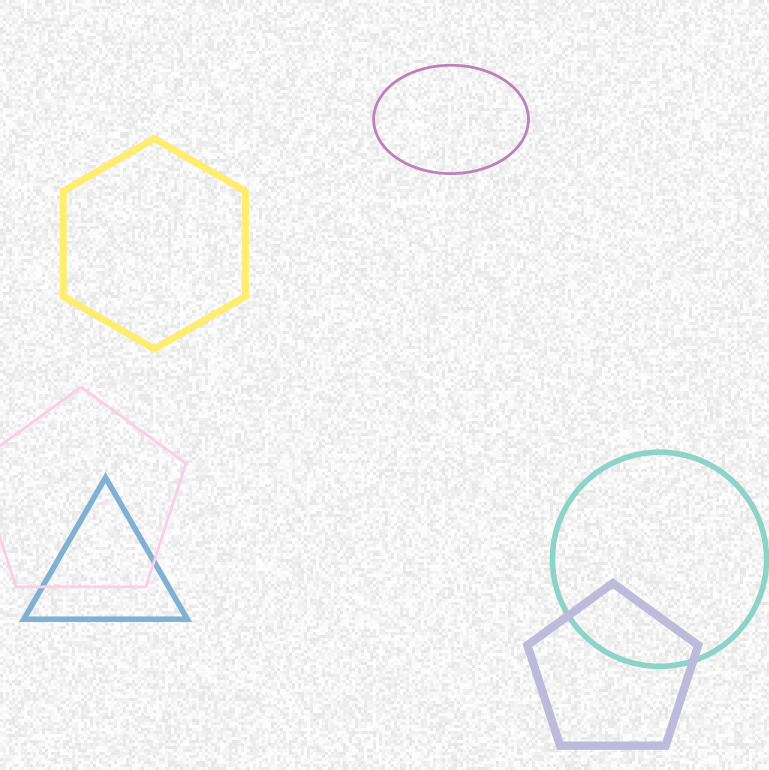[{"shape": "circle", "thickness": 2, "radius": 0.7, "center": [0.857, 0.274]}, {"shape": "pentagon", "thickness": 3, "radius": 0.58, "center": [0.796, 0.126]}, {"shape": "triangle", "thickness": 2, "radius": 0.61, "center": [0.137, 0.257]}, {"shape": "pentagon", "thickness": 1, "radius": 0.72, "center": [0.105, 0.354]}, {"shape": "oval", "thickness": 1, "radius": 0.5, "center": [0.586, 0.845]}, {"shape": "hexagon", "thickness": 2.5, "radius": 0.68, "center": [0.2, 0.683]}]